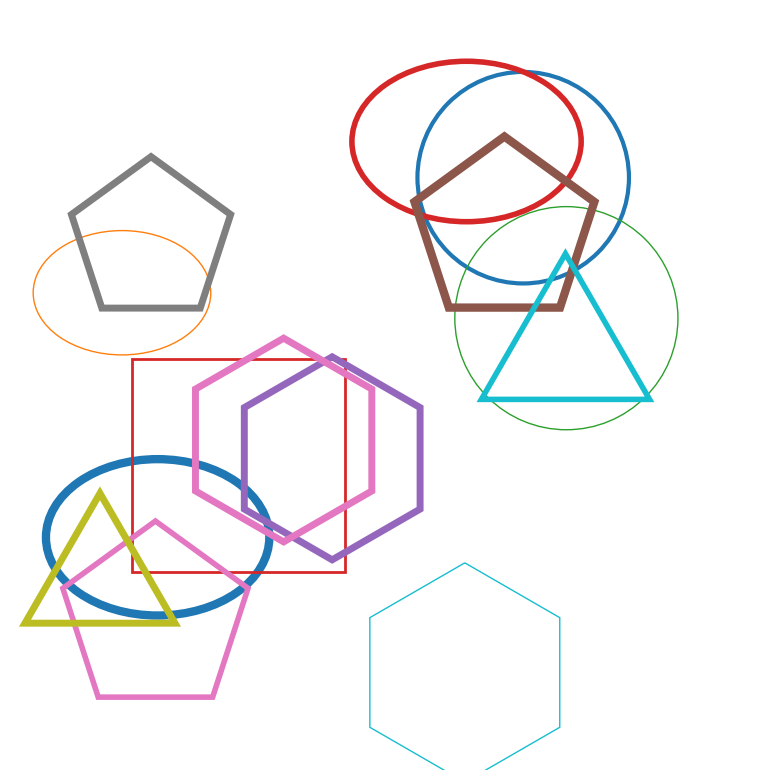[{"shape": "circle", "thickness": 1.5, "radius": 0.69, "center": [0.679, 0.769]}, {"shape": "oval", "thickness": 3, "radius": 0.73, "center": [0.205, 0.302]}, {"shape": "oval", "thickness": 0.5, "radius": 0.58, "center": [0.158, 0.62]}, {"shape": "circle", "thickness": 0.5, "radius": 0.72, "center": [0.736, 0.587]}, {"shape": "oval", "thickness": 2, "radius": 0.74, "center": [0.606, 0.816]}, {"shape": "square", "thickness": 1, "radius": 0.69, "center": [0.31, 0.396]}, {"shape": "hexagon", "thickness": 2.5, "radius": 0.66, "center": [0.431, 0.405]}, {"shape": "pentagon", "thickness": 3, "radius": 0.61, "center": [0.655, 0.7]}, {"shape": "hexagon", "thickness": 2.5, "radius": 0.66, "center": [0.368, 0.429]}, {"shape": "pentagon", "thickness": 2, "radius": 0.63, "center": [0.202, 0.197]}, {"shape": "pentagon", "thickness": 2.5, "radius": 0.54, "center": [0.196, 0.688]}, {"shape": "triangle", "thickness": 2.5, "radius": 0.56, "center": [0.13, 0.247]}, {"shape": "triangle", "thickness": 2, "radius": 0.63, "center": [0.734, 0.544]}, {"shape": "hexagon", "thickness": 0.5, "radius": 0.71, "center": [0.604, 0.127]}]